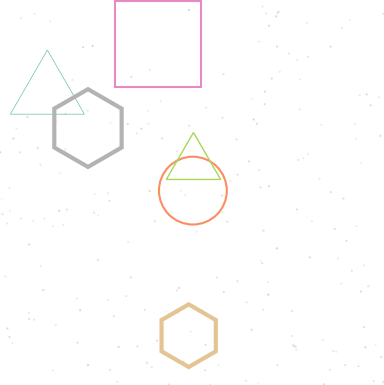[{"shape": "triangle", "thickness": 0.5, "radius": 0.56, "center": [0.123, 0.759]}, {"shape": "circle", "thickness": 1.5, "radius": 0.44, "center": [0.501, 0.505]}, {"shape": "square", "thickness": 1.5, "radius": 0.56, "center": [0.411, 0.886]}, {"shape": "triangle", "thickness": 1, "radius": 0.41, "center": [0.503, 0.575]}, {"shape": "hexagon", "thickness": 3, "radius": 0.41, "center": [0.49, 0.128]}, {"shape": "hexagon", "thickness": 3, "radius": 0.5, "center": [0.229, 0.667]}]